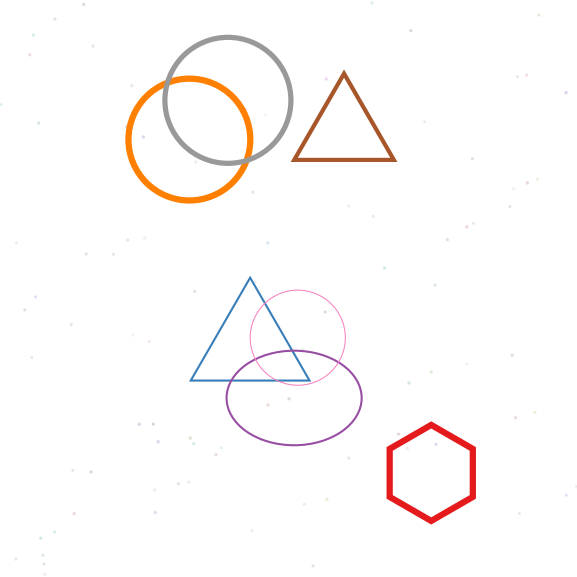[{"shape": "hexagon", "thickness": 3, "radius": 0.42, "center": [0.747, 0.18]}, {"shape": "triangle", "thickness": 1, "radius": 0.59, "center": [0.433, 0.4]}, {"shape": "oval", "thickness": 1, "radius": 0.58, "center": [0.509, 0.31]}, {"shape": "circle", "thickness": 3, "radius": 0.53, "center": [0.328, 0.757]}, {"shape": "triangle", "thickness": 2, "radius": 0.5, "center": [0.596, 0.772]}, {"shape": "circle", "thickness": 0.5, "radius": 0.41, "center": [0.516, 0.414]}, {"shape": "circle", "thickness": 2.5, "radius": 0.55, "center": [0.395, 0.825]}]